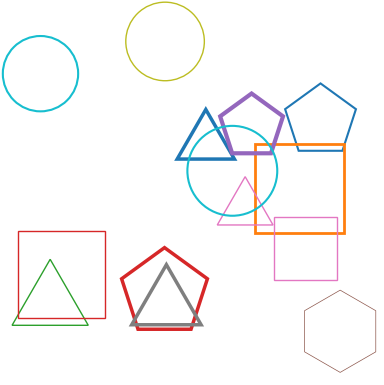[{"shape": "pentagon", "thickness": 1.5, "radius": 0.48, "center": [0.833, 0.687]}, {"shape": "triangle", "thickness": 2.5, "radius": 0.43, "center": [0.535, 0.63]}, {"shape": "square", "thickness": 2, "radius": 0.58, "center": [0.779, 0.509]}, {"shape": "triangle", "thickness": 1, "radius": 0.57, "center": [0.13, 0.212]}, {"shape": "pentagon", "thickness": 2.5, "radius": 0.59, "center": [0.427, 0.24]}, {"shape": "square", "thickness": 1, "radius": 0.57, "center": [0.159, 0.287]}, {"shape": "pentagon", "thickness": 3, "radius": 0.43, "center": [0.653, 0.671]}, {"shape": "hexagon", "thickness": 0.5, "radius": 0.53, "center": [0.884, 0.14]}, {"shape": "triangle", "thickness": 1, "radius": 0.42, "center": [0.637, 0.457]}, {"shape": "square", "thickness": 1, "radius": 0.41, "center": [0.792, 0.355]}, {"shape": "triangle", "thickness": 2.5, "radius": 0.52, "center": [0.432, 0.209]}, {"shape": "circle", "thickness": 1, "radius": 0.51, "center": [0.429, 0.892]}, {"shape": "circle", "thickness": 1.5, "radius": 0.58, "center": [0.603, 0.556]}, {"shape": "circle", "thickness": 1.5, "radius": 0.49, "center": [0.105, 0.809]}]